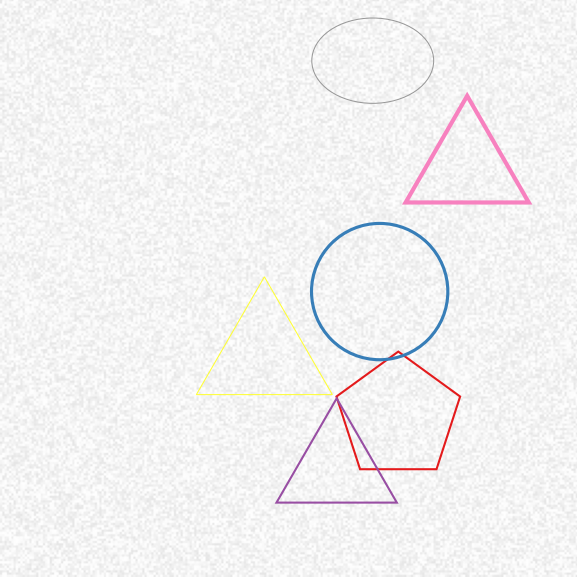[{"shape": "pentagon", "thickness": 1, "radius": 0.56, "center": [0.69, 0.278]}, {"shape": "circle", "thickness": 1.5, "radius": 0.59, "center": [0.657, 0.494]}, {"shape": "triangle", "thickness": 1, "radius": 0.6, "center": [0.583, 0.189]}, {"shape": "triangle", "thickness": 0.5, "radius": 0.68, "center": [0.458, 0.384]}, {"shape": "triangle", "thickness": 2, "radius": 0.62, "center": [0.809, 0.71]}, {"shape": "oval", "thickness": 0.5, "radius": 0.53, "center": [0.645, 0.894]}]